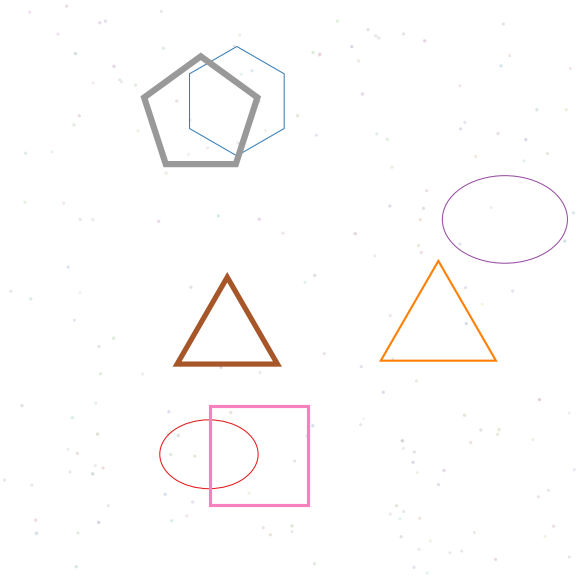[{"shape": "oval", "thickness": 0.5, "radius": 0.43, "center": [0.362, 0.213]}, {"shape": "hexagon", "thickness": 0.5, "radius": 0.47, "center": [0.41, 0.824]}, {"shape": "oval", "thickness": 0.5, "radius": 0.54, "center": [0.874, 0.619]}, {"shape": "triangle", "thickness": 1, "radius": 0.58, "center": [0.759, 0.432]}, {"shape": "triangle", "thickness": 2.5, "radius": 0.5, "center": [0.394, 0.419]}, {"shape": "square", "thickness": 1.5, "radius": 0.43, "center": [0.448, 0.21]}, {"shape": "pentagon", "thickness": 3, "radius": 0.52, "center": [0.348, 0.798]}]